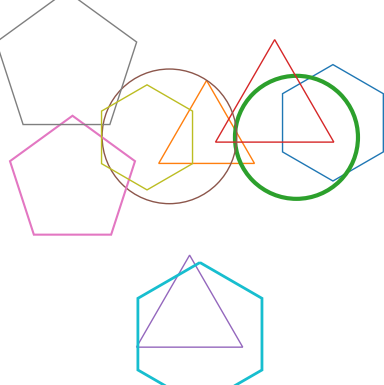[{"shape": "hexagon", "thickness": 1, "radius": 0.76, "center": [0.865, 0.681]}, {"shape": "triangle", "thickness": 1, "radius": 0.72, "center": [0.537, 0.647]}, {"shape": "circle", "thickness": 3, "radius": 0.8, "center": [0.77, 0.643]}, {"shape": "triangle", "thickness": 1, "radius": 0.89, "center": [0.713, 0.72]}, {"shape": "triangle", "thickness": 1, "radius": 0.8, "center": [0.493, 0.178]}, {"shape": "circle", "thickness": 1, "radius": 0.87, "center": [0.44, 0.646]}, {"shape": "pentagon", "thickness": 1.5, "radius": 0.85, "center": [0.188, 0.529]}, {"shape": "pentagon", "thickness": 1, "radius": 0.96, "center": [0.173, 0.832]}, {"shape": "hexagon", "thickness": 1, "radius": 0.68, "center": [0.382, 0.643]}, {"shape": "hexagon", "thickness": 2, "radius": 0.93, "center": [0.519, 0.132]}]